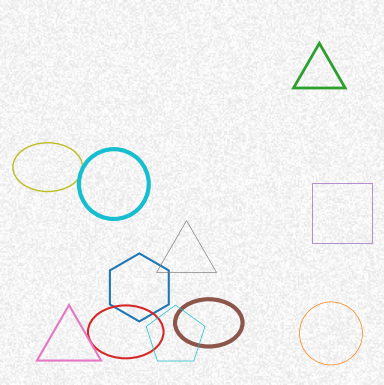[{"shape": "hexagon", "thickness": 1.5, "radius": 0.44, "center": [0.362, 0.253]}, {"shape": "circle", "thickness": 0.5, "radius": 0.41, "center": [0.86, 0.134]}, {"shape": "triangle", "thickness": 2, "radius": 0.39, "center": [0.83, 0.81]}, {"shape": "oval", "thickness": 1.5, "radius": 0.49, "center": [0.327, 0.138]}, {"shape": "square", "thickness": 0.5, "radius": 0.39, "center": [0.888, 0.446]}, {"shape": "oval", "thickness": 3, "radius": 0.44, "center": [0.542, 0.161]}, {"shape": "triangle", "thickness": 1.5, "radius": 0.48, "center": [0.179, 0.112]}, {"shape": "triangle", "thickness": 0.5, "radius": 0.45, "center": [0.485, 0.337]}, {"shape": "oval", "thickness": 1, "radius": 0.45, "center": [0.124, 0.566]}, {"shape": "pentagon", "thickness": 0.5, "radius": 0.4, "center": [0.456, 0.127]}, {"shape": "circle", "thickness": 3, "radius": 0.45, "center": [0.296, 0.522]}]